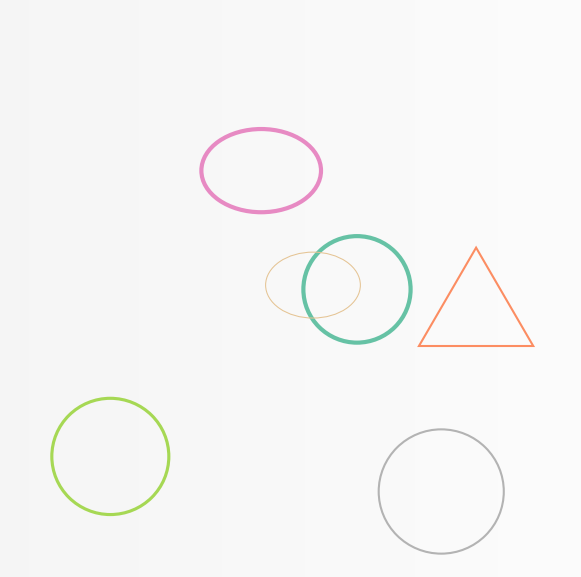[{"shape": "circle", "thickness": 2, "radius": 0.46, "center": [0.614, 0.498]}, {"shape": "triangle", "thickness": 1, "radius": 0.57, "center": [0.819, 0.457]}, {"shape": "oval", "thickness": 2, "radius": 0.51, "center": [0.449, 0.704]}, {"shape": "circle", "thickness": 1.5, "radius": 0.5, "center": [0.19, 0.209]}, {"shape": "oval", "thickness": 0.5, "radius": 0.41, "center": [0.538, 0.505]}, {"shape": "circle", "thickness": 1, "radius": 0.54, "center": [0.759, 0.148]}]